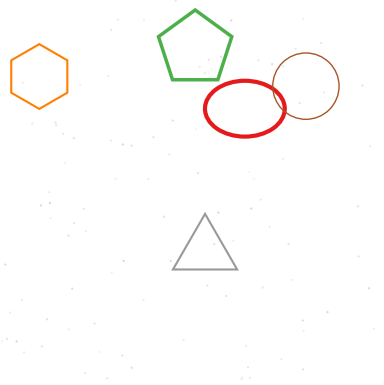[{"shape": "oval", "thickness": 3, "radius": 0.52, "center": [0.636, 0.718]}, {"shape": "pentagon", "thickness": 2.5, "radius": 0.5, "center": [0.507, 0.874]}, {"shape": "hexagon", "thickness": 1.5, "radius": 0.42, "center": [0.102, 0.801]}, {"shape": "circle", "thickness": 1, "radius": 0.43, "center": [0.795, 0.776]}, {"shape": "triangle", "thickness": 1.5, "radius": 0.48, "center": [0.533, 0.348]}]